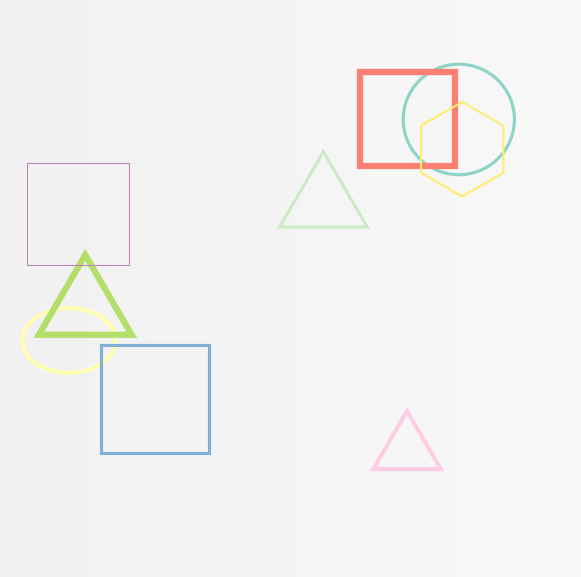[{"shape": "circle", "thickness": 1.5, "radius": 0.48, "center": [0.789, 0.792]}, {"shape": "oval", "thickness": 2, "radius": 0.4, "center": [0.119, 0.41]}, {"shape": "square", "thickness": 3, "radius": 0.41, "center": [0.701, 0.793]}, {"shape": "square", "thickness": 1.5, "radius": 0.47, "center": [0.266, 0.308]}, {"shape": "triangle", "thickness": 3, "radius": 0.46, "center": [0.147, 0.466]}, {"shape": "triangle", "thickness": 2, "radius": 0.34, "center": [0.7, 0.22]}, {"shape": "square", "thickness": 0.5, "radius": 0.44, "center": [0.134, 0.629]}, {"shape": "triangle", "thickness": 1.5, "radius": 0.44, "center": [0.556, 0.649]}, {"shape": "hexagon", "thickness": 1, "radius": 0.41, "center": [0.795, 0.741]}]